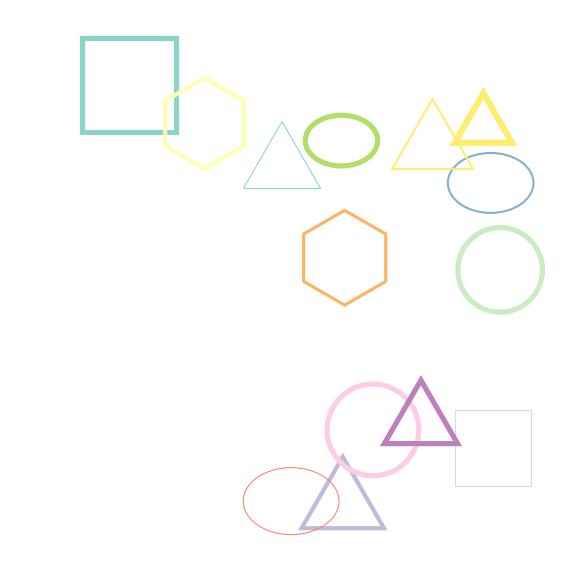[{"shape": "triangle", "thickness": 0.5, "radius": 0.39, "center": [0.488, 0.711]}, {"shape": "square", "thickness": 2.5, "radius": 0.41, "center": [0.224, 0.852]}, {"shape": "hexagon", "thickness": 2, "radius": 0.39, "center": [0.354, 0.786]}, {"shape": "triangle", "thickness": 2, "radius": 0.41, "center": [0.594, 0.126]}, {"shape": "oval", "thickness": 0.5, "radius": 0.41, "center": [0.504, 0.131]}, {"shape": "oval", "thickness": 1, "radius": 0.37, "center": [0.85, 0.682]}, {"shape": "hexagon", "thickness": 1.5, "radius": 0.41, "center": [0.597, 0.553]}, {"shape": "oval", "thickness": 2.5, "radius": 0.31, "center": [0.591, 0.756]}, {"shape": "circle", "thickness": 2.5, "radius": 0.4, "center": [0.646, 0.255]}, {"shape": "square", "thickness": 0.5, "radius": 0.33, "center": [0.853, 0.223]}, {"shape": "triangle", "thickness": 2.5, "radius": 0.37, "center": [0.729, 0.268]}, {"shape": "circle", "thickness": 2.5, "radius": 0.37, "center": [0.866, 0.532]}, {"shape": "triangle", "thickness": 1, "radius": 0.4, "center": [0.749, 0.747]}, {"shape": "triangle", "thickness": 3, "radius": 0.29, "center": [0.837, 0.781]}]